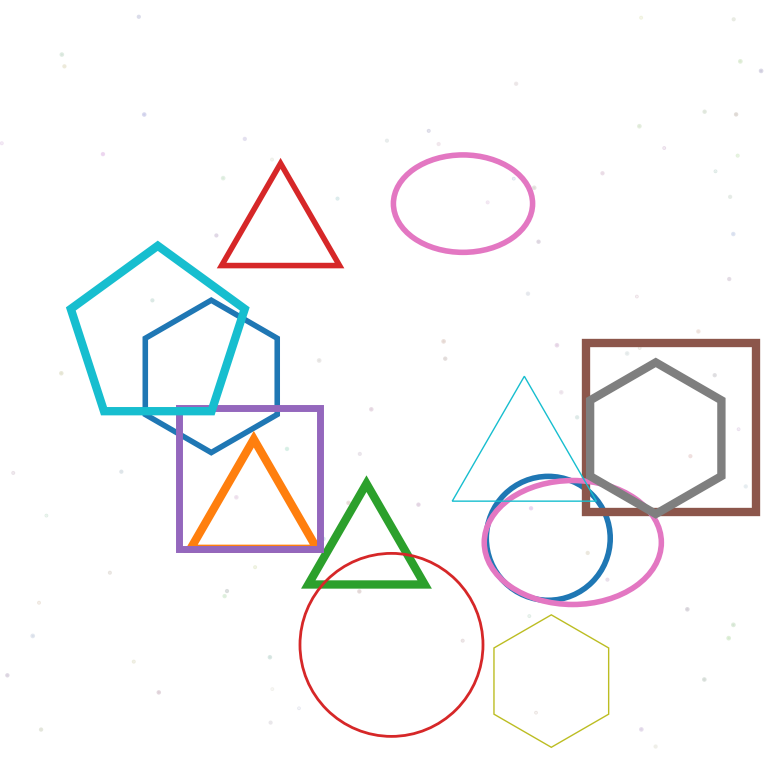[{"shape": "hexagon", "thickness": 2, "radius": 0.49, "center": [0.274, 0.511]}, {"shape": "circle", "thickness": 2, "radius": 0.4, "center": [0.712, 0.301]}, {"shape": "triangle", "thickness": 3, "radius": 0.47, "center": [0.33, 0.335]}, {"shape": "triangle", "thickness": 3, "radius": 0.44, "center": [0.476, 0.285]}, {"shape": "triangle", "thickness": 2, "radius": 0.44, "center": [0.364, 0.699]}, {"shape": "circle", "thickness": 1, "radius": 0.59, "center": [0.508, 0.162]}, {"shape": "square", "thickness": 2.5, "radius": 0.46, "center": [0.324, 0.379]}, {"shape": "square", "thickness": 3, "radius": 0.55, "center": [0.871, 0.444]}, {"shape": "oval", "thickness": 2, "radius": 0.57, "center": [0.744, 0.295]}, {"shape": "oval", "thickness": 2, "radius": 0.45, "center": [0.601, 0.736]}, {"shape": "hexagon", "thickness": 3, "radius": 0.49, "center": [0.852, 0.431]}, {"shape": "hexagon", "thickness": 0.5, "radius": 0.43, "center": [0.716, 0.115]}, {"shape": "pentagon", "thickness": 3, "radius": 0.59, "center": [0.205, 0.562]}, {"shape": "triangle", "thickness": 0.5, "radius": 0.54, "center": [0.681, 0.403]}]